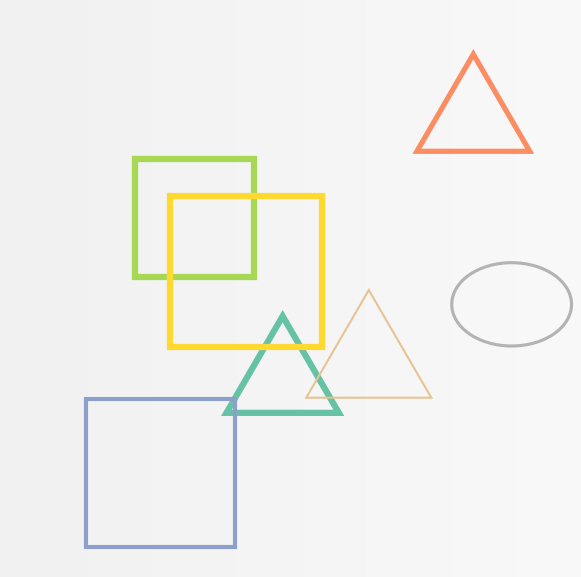[{"shape": "triangle", "thickness": 3, "radius": 0.56, "center": [0.486, 0.34]}, {"shape": "triangle", "thickness": 2.5, "radius": 0.56, "center": [0.814, 0.793]}, {"shape": "square", "thickness": 2, "radius": 0.64, "center": [0.276, 0.18]}, {"shape": "square", "thickness": 3, "radius": 0.51, "center": [0.335, 0.621]}, {"shape": "square", "thickness": 3, "radius": 0.65, "center": [0.424, 0.529]}, {"shape": "triangle", "thickness": 1, "radius": 0.62, "center": [0.634, 0.373]}, {"shape": "oval", "thickness": 1.5, "radius": 0.52, "center": [0.88, 0.472]}]